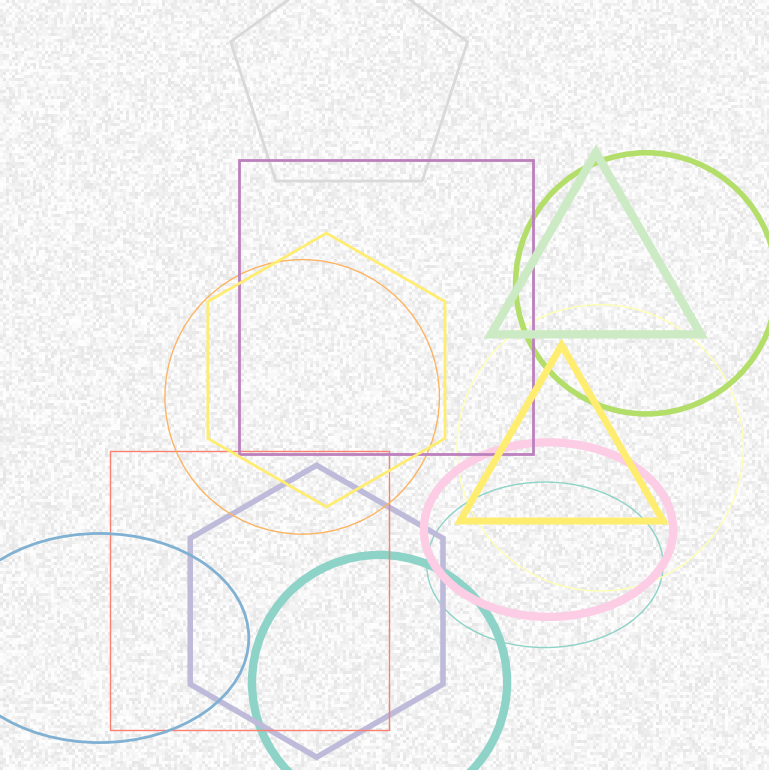[{"shape": "oval", "thickness": 0.5, "radius": 0.77, "center": [0.708, 0.266]}, {"shape": "circle", "thickness": 3, "radius": 0.83, "center": [0.493, 0.114]}, {"shape": "circle", "thickness": 0.5, "radius": 0.93, "center": [0.779, 0.418]}, {"shape": "hexagon", "thickness": 2, "radius": 0.95, "center": [0.411, 0.206]}, {"shape": "square", "thickness": 0.5, "radius": 0.91, "center": [0.324, 0.233]}, {"shape": "oval", "thickness": 1, "radius": 0.97, "center": [0.129, 0.171]}, {"shape": "circle", "thickness": 0.5, "radius": 0.89, "center": [0.392, 0.485]}, {"shape": "circle", "thickness": 2, "radius": 0.85, "center": [0.839, 0.632]}, {"shape": "oval", "thickness": 3, "radius": 0.81, "center": [0.712, 0.312]}, {"shape": "pentagon", "thickness": 1, "radius": 0.81, "center": [0.453, 0.896]}, {"shape": "square", "thickness": 1, "radius": 0.95, "center": [0.502, 0.602]}, {"shape": "triangle", "thickness": 3, "radius": 0.79, "center": [0.774, 0.644]}, {"shape": "triangle", "thickness": 2.5, "radius": 0.76, "center": [0.729, 0.399]}, {"shape": "hexagon", "thickness": 1, "radius": 0.89, "center": [0.424, 0.519]}]